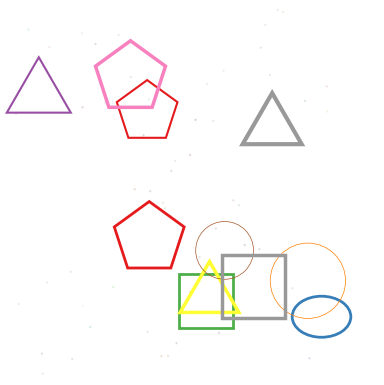[{"shape": "pentagon", "thickness": 2, "radius": 0.48, "center": [0.388, 0.381]}, {"shape": "pentagon", "thickness": 1.5, "radius": 0.41, "center": [0.382, 0.709]}, {"shape": "oval", "thickness": 2, "radius": 0.38, "center": [0.835, 0.177]}, {"shape": "square", "thickness": 2, "radius": 0.35, "center": [0.534, 0.218]}, {"shape": "triangle", "thickness": 1.5, "radius": 0.48, "center": [0.101, 0.755]}, {"shape": "circle", "thickness": 0.5, "radius": 0.49, "center": [0.8, 0.271]}, {"shape": "triangle", "thickness": 2.5, "radius": 0.44, "center": [0.544, 0.233]}, {"shape": "circle", "thickness": 0.5, "radius": 0.38, "center": [0.583, 0.35]}, {"shape": "pentagon", "thickness": 2.5, "radius": 0.48, "center": [0.339, 0.799]}, {"shape": "square", "thickness": 2.5, "radius": 0.41, "center": [0.658, 0.256]}, {"shape": "triangle", "thickness": 3, "radius": 0.44, "center": [0.707, 0.67]}]